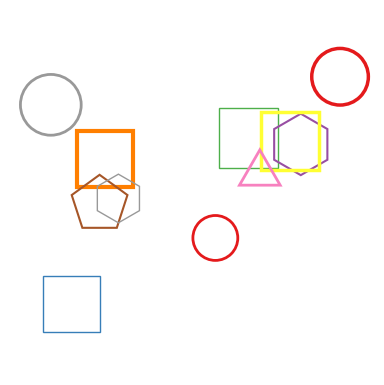[{"shape": "circle", "thickness": 2, "radius": 0.29, "center": [0.559, 0.382]}, {"shape": "circle", "thickness": 2.5, "radius": 0.37, "center": [0.883, 0.801]}, {"shape": "square", "thickness": 1, "radius": 0.37, "center": [0.186, 0.21]}, {"shape": "square", "thickness": 1, "radius": 0.39, "center": [0.646, 0.641]}, {"shape": "hexagon", "thickness": 1.5, "radius": 0.4, "center": [0.781, 0.625]}, {"shape": "square", "thickness": 3, "radius": 0.37, "center": [0.272, 0.587]}, {"shape": "square", "thickness": 2.5, "radius": 0.37, "center": [0.753, 0.634]}, {"shape": "pentagon", "thickness": 1.5, "radius": 0.38, "center": [0.259, 0.47]}, {"shape": "triangle", "thickness": 2, "radius": 0.31, "center": [0.675, 0.55]}, {"shape": "hexagon", "thickness": 1, "radius": 0.32, "center": [0.308, 0.484]}, {"shape": "circle", "thickness": 2, "radius": 0.39, "center": [0.132, 0.728]}]